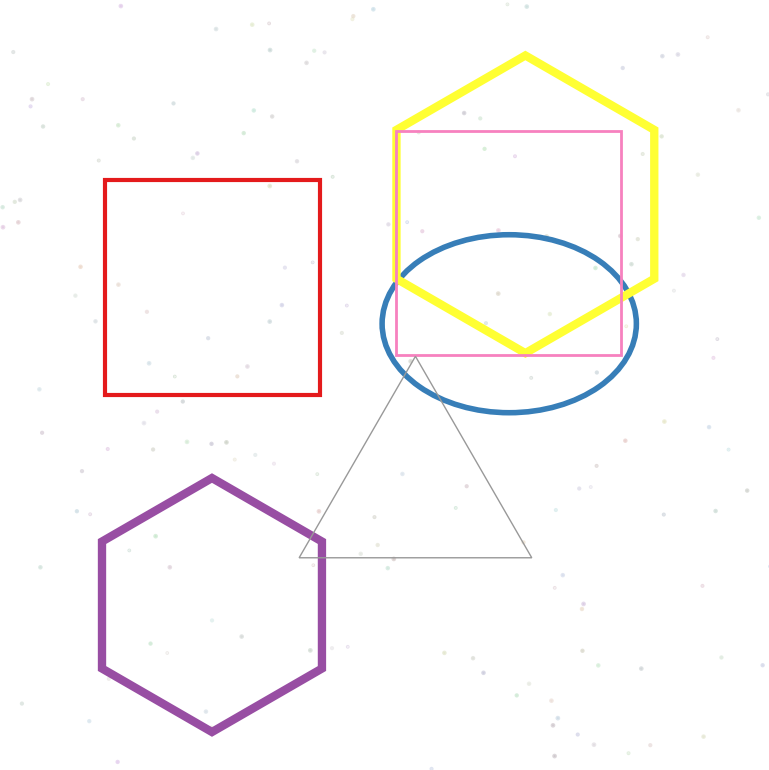[{"shape": "square", "thickness": 1.5, "radius": 0.7, "center": [0.276, 0.627]}, {"shape": "oval", "thickness": 2, "radius": 0.83, "center": [0.661, 0.58]}, {"shape": "hexagon", "thickness": 3, "radius": 0.82, "center": [0.275, 0.214]}, {"shape": "hexagon", "thickness": 3, "radius": 0.97, "center": [0.682, 0.735]}, {"shape": "square", "thickness": 1, "radius": 0.73, "center": [0.661, 0.684]}, {"shape": "triangle", "thickness": 0.5, "radius": 0.87, "center": [0.54, 0.363]}]